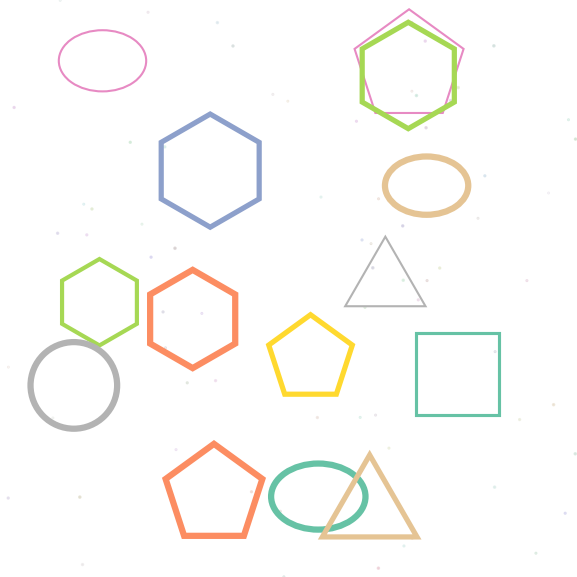[{"shape": "square", "thickness": 1.5, "radius": 0.36, "center": [0.792, 0.351]}, {"shape": "oval", "thickness": 3, "radius": 0.41, "center": [0.551, 0.139]}, {"shape": "hexagon", "thickness": 3, "radius": 0.43, "center": [0.334, 0.447]}, {"shape": "pentagon", "thickness": 3, "radius": 0.44, "center": [0.371, 0.143]}, {"shape": "hexagon", "thickness": 2.5, "radius": 0.49, "center": [0.364, 0.704]}, {"shape": "pentagon", "thickness": 1, "radius": 0.5, "center": [0.708, 0.884]}, {"shape": "oval", "thickness": 1, "radius": 0.38, "center": [0.177, 0.894]}, {"shape": "hexagon", "thickness": 2.5, "radius": 0.46, "center": [0.707, 0.868]}, {"shape": "hexagon", "thickness": 2, "radius": 0.37, "center": [0.172, 0.476]}, {"shape": "pentagon", "thickness": 2.5, "radius": 0.38, "center": [0.538, 0.378]}, {"shape": "triangle", "thickness": 2.5, "radius": 0.47, "center": [0.64, 0.117]}, {"shape": "oval", "thickness": 3, "radius": 0.36, "center": [0.739, 0.678]}, {"shape": "triangle", "thickness": 1, "radius": 0.4, "center": [0.667, 0.509]}, {"shape": "circle", "thickness": 3, "radius": 0.37, "center": [0.128, 0.332]}]